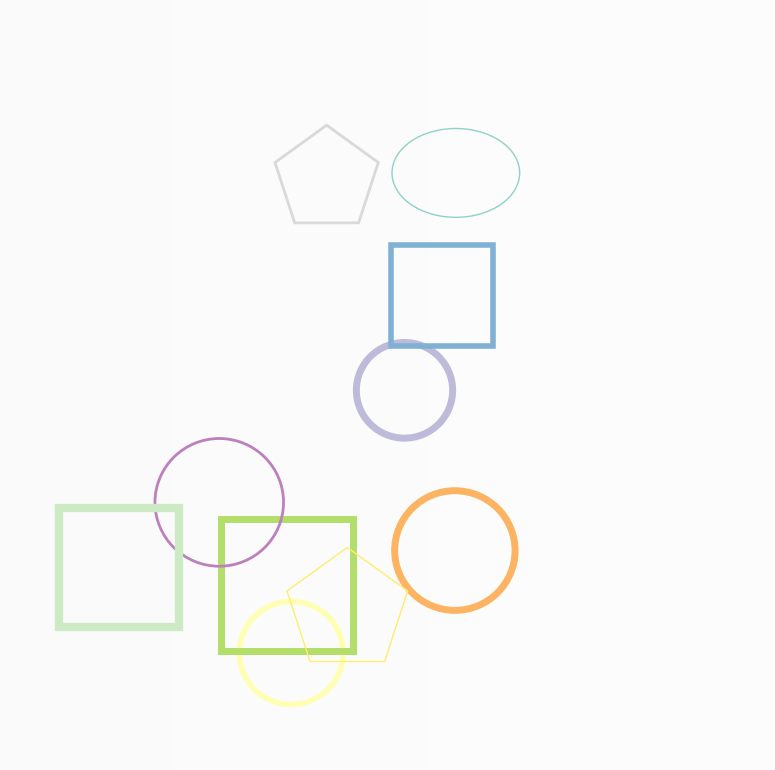[{"shape": "oval", "thickness": 0.5, "radius": 0.41, "center": [0.588, 0.775]}, {"shape": "circle", "thickness": 2, "radius": 0.33, "center": [0.376, 0.152]}, {"shape": "circle", "thickness": 2.5, "radius": 0.31, "center": [0.522, 0.493]}, {"shape": "square", "thickness": 2, "radius": 0.33, "center": [0.571, 0.616]}, {"shape": "circle", "thickness": 2.5, "radius": 0.39, "center": [0.587, 0.285]}, {"shape": "square", "thickness": 2.5, "radius": 0.43, "center": [0.37, 0.24]}, {"shape": "pentagon", "thickness": 1, "radius": 0.35, "center": [0.421, 0.767]}, {"shape": "circle", "thickness": 1, "radius": 0.41, "center": [0.283, 0.348]}, {"shape": "square", "thickness": 3, "radius": 0.39, "center": [0.153, 0.263]}, {"shape": "pentagon", "thickness": 0.5, "radius": 0.41, "center": [0.448, 0.207]}]